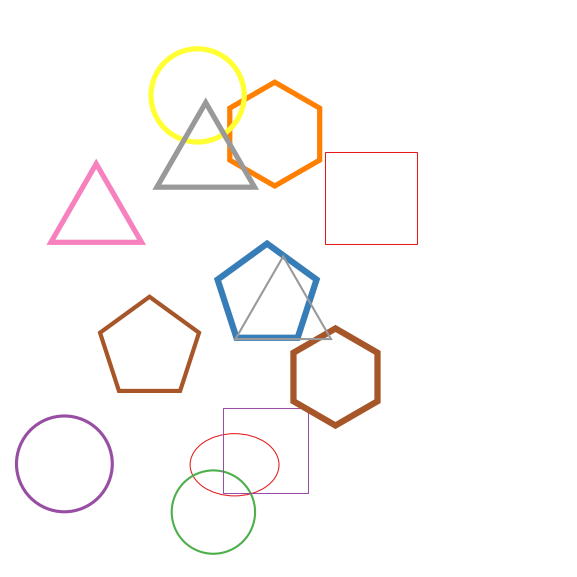[{"shape": "oval", "thickness": 0.5, "radius": 0.38, "center": [0.406, 0.194]}, {"shape": "square", "thickness": 0.5, "radius": 0.4, "center": [0.642, 0.656]}, {"shape": "pentagon", "thickness": 3, "radius": 0.45, "center": [0.462, 0.487]}, {"shape": "circle", "thickness": 1, "radius": 0.36, "center": [0.369, 0.112]}, {"shape": "circle", "thickness": 1.5, "radius": 0.41, "center": [0.111, 0.196]}, {"shape": "square", "thickness": 0.5, "radius": 0.37, "center": [0.46, 0.219]}, {"shape": "hexagon", "thickness": 2.5, "radius": 0.45, "center": [0.476, 0.767]}, {"shape": "circle", "thickness": 2.5, "radius": 0.4, "center": [0.342, 0.834]}, {"shape": "hexagon", "thickness": 3, "radius": 0.42, "center": [0.581, 0.346]}, {"shape": "pentagon", "thickness": 2, "radius": 0.45, "center": [0.259, 0.395]}, {"shape": "triangle", "thickness": 2.5, "radius": 0.45, "center": [0.167, 0.625]}, {"shape": "triangle", "thickness": 1, "radius": 0.48, "center": [0.49, 0.46]}, {"shape": "triangle", "thickness": 2.5, "radius": 0.49, "center": [0.356, 0.724]}]